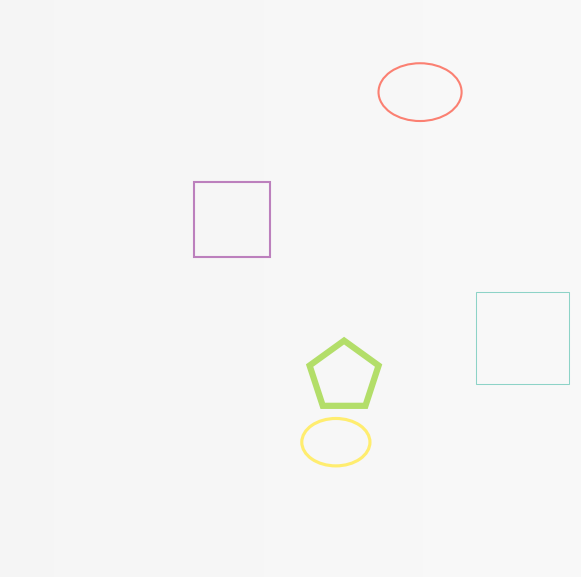[{"shape": "square", "thickness": 0.5, "radius": 0.4, "center": [0.898, 0.415]}, {"shape": "oval", "thickness": 1, "radius": 0.36, "center": [0.723, 0.84]}, {"shape": "pentagon", "thickness": 3, "radius": 0.31, "center": [0.592, 0.347]}, {"shape": "square", "thickness": 1, "radius": 0.33, "center": [0.399, 0.619]}, {"shape": "oval", "thickness": 1.5, "radius": 0.29, "center": [0.578, 0.233]}]